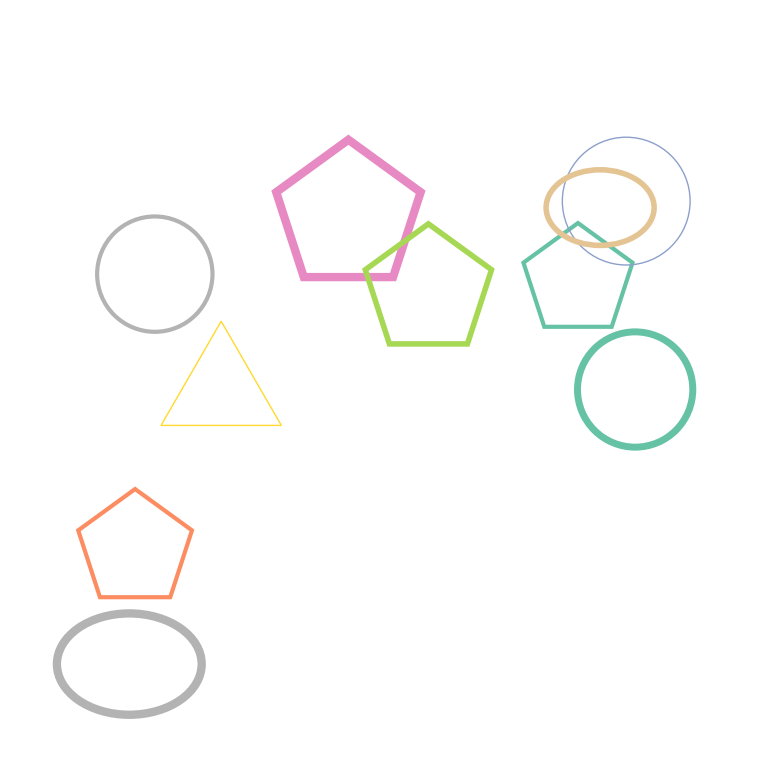[{"shape": "circle", "thickness": 2.5, "radius": 0.37, "center": [0.825, 0.494]}, {"shape": "pentagon", "thickness": 1.5, "radius": 0.37, "center": [0.751, 0.636]}, {"shape": "pentagon", "thickness": 1.5, "radius": 0.39, "center": [0.175, 0.287]}, {"shape": "circle", "thickness": 0.5, "radius": 0.41, "center": [0.813, 0.739]}, {"shape": "pentagon", "thickness": 3, "radius": 0.49, "center": [0.453, 0.72]}, {"shape": "pentagon", "thickness": 2, "radius": 0.43, "center": [0.556, 0.623]}, {"shape": "triangle", "thickness": 0.5, "radius": 0.45, "center": [0.287, 0.493]}, {"shape": "oval", "thickness": 2, "radius": 0.35, "center": [0.779, 0.73]}, {"shape": "oval", "thickness": 3, "radius": 0.47, "center": [0.168, 0.138]}, {"shape": "circle", "thickness": 1.5, "radius": 0.37, "center": [0.201, 0.644]}]